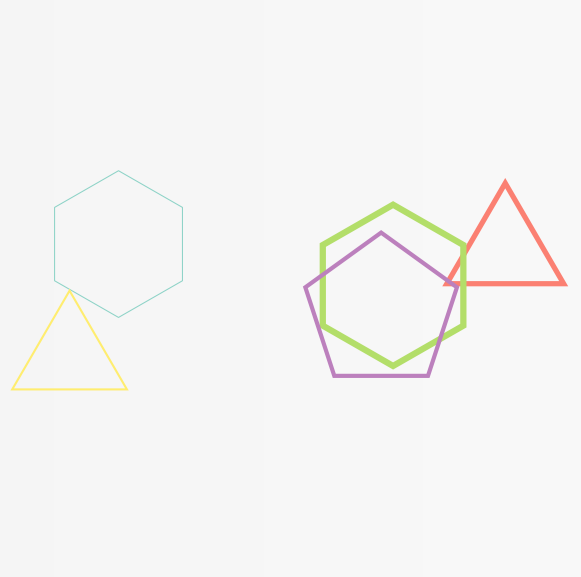[{"shape": "hexagon", "thickness": 0.5, "radius": 0.64, "center": [0.204, 0.576]}, {"shape": "triangle", "thickness": 2.5, "radius": 0.58, "center": [0.869, 0.566]}, {"shape": "hexagon", "thickness": 3, "radius": 0.7, "center": [0.676, 0.505]}, {"shape": "pentagon", "thickness": 2, "radius": 0.69, "center": [0.656, 0.459]}, {"shape": "triangle", "thickness": 1, "radius": 0.57, "center": [0.12, 0.382]}]